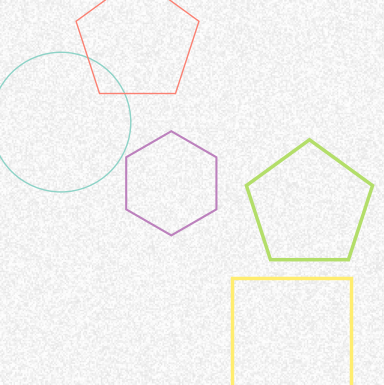[{"shape": "circle", "thickness": 1, "radius": 0.91, "center": [0.158, 0.683]}, {"shape": "pentagon", "thickness": 1, "radius": 0.84, "center": [0.357, 0.893]}, {"shape": "pentagon", "thickness": 2.5, "radius": 0.86, "center": [0.804, 0.465]}, {"shape": "hexagon", "thickness": 1.5, "radius": 0.68, "center": [0.445, 0.524]}, {"shape": "square", "thickness": 2.5, "radius": 0.77, "center": [0.757, 0.123]}]